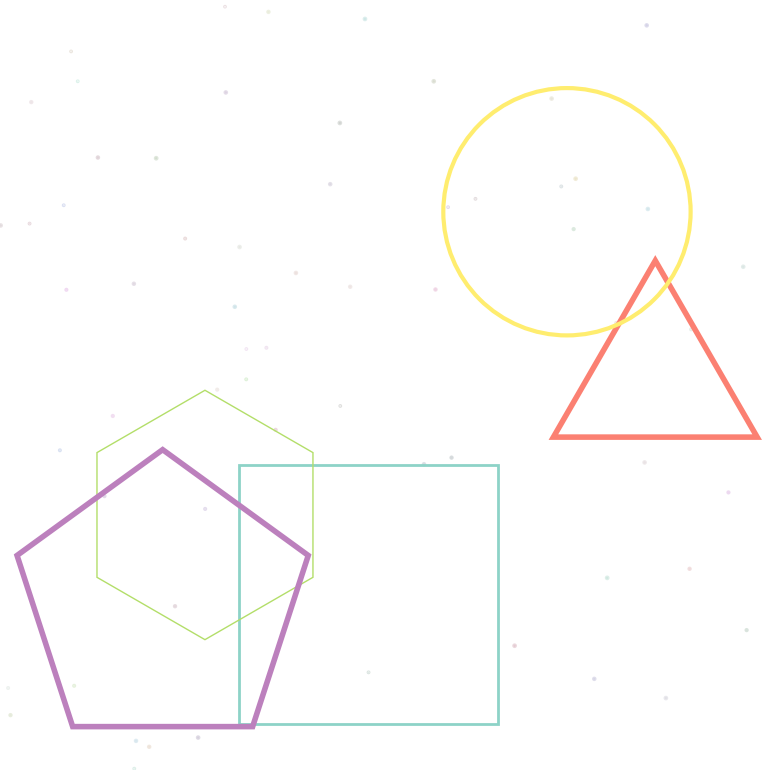[{"shape": "square", "thickness": 1, "radius": 0.84, "center": [0.479, 0.228]}, {"shape": "triangle", "thickness": 2, "radius": 0.76, "center": [0.851, 0.509]}, {"shape": "hexagon", "thickness": 0.5, "radius": 0.81, "center": [0.266, 0.331]}, {"shape": "pentagon", "thickness": 2, "radius": 0.99, "center": [0.211, 0.217]}, {"shape": "circle", "thickness": 1.5, "radius": 0.8, "center": [0.736, 0.725]}]